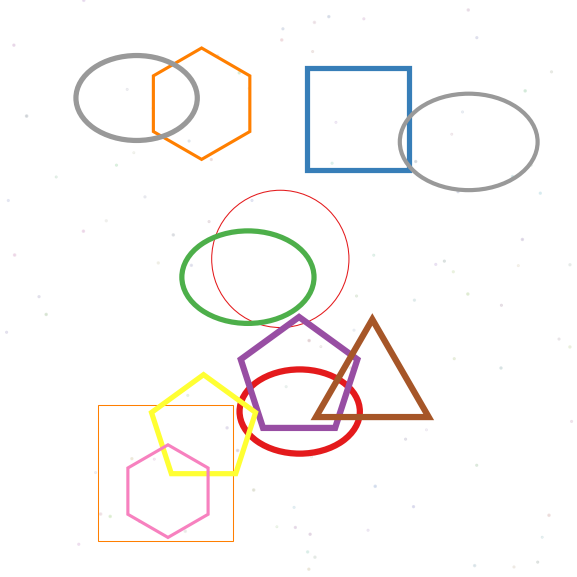[{"shape": "oval", "thickness": 3, "radius": 0.52, "center": [0.519, 0.287]}, {"shape": "circle", "thickness": 0.5, "radius": 0.59, "center": [0.485, 0.551]}, {"shape": "square", "thickness": 2.5, "radius": 0.44, "center": [0.62, 0.793]}, {"shape": "oval", "thickness": 2.5, "radius": 0.57, "center": [0.429, 0.519]}, {"shape": "pentagon", "thickness": 3, "radius": 0.53, "center": [0.518, 0.344]}, {"shape": "hexagon", "thickness": 1.5, "radius": 0.48, "center": [0.349, 0.82]}, {"shape": "square", "thickness": 0.5, "radius": 0.59, "center": [0.286, 0.18]}, {"shape": "pentagon", "thickness": 2.5, "radius": 0.47, "center": [0.352, 0.256]}, {"shape": "triangle", "thickness": 3, "radius": 0.56, "center": [0.645, 0.333]}, {"shape": "hexagon", "thickness": 1.5, "radius": 0.4, "center": [0.291, 0.149]}, {"shape": "oval", "thickness": 2.5, "radius": 0.53, "center": [0.237, 0.829]}, {"shape": "oval", "thickness": 2, "radius": 0.6, "center": [0.812, 0.753]}]